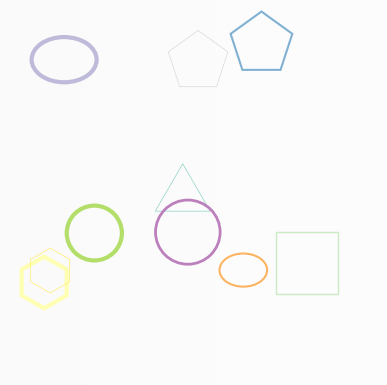[{"shape": "triangle", "thickness": 0.5, "radius": 0.41, "center": [0.472, 0.493]}, {"shape": "hexagon", "thickness": 3, "radius": 0.34, "center": [0.114, 0.266]}, {"shape": "oval", "thickness": 3, "radius": 0.42, "center": [0.165, 0.845]}, {"shape": "pentagon", "thickness": 1.5, "radius": 0.42, "center": [0.675, 0.886]}, {"shape": "oval", "thickness": 1.5, "radius": 0.31, "center": [0.628, 0.298]}, {"shape": "circle", "thickness": 3, "radius": 0.36, "center": [0.243, 0.395]}, {"shape": "pentagon", "thickness": 0.5, "radius": 0.4, "center": [0.511, 0.84]}, {"shape": "circle", "thickness": 2, "radius": 0.42, "center": [0.485, 0.397]}, {"shape": "square", "thickness": 1, "radius": 0.4, "center": [0.792, 0.317]}, {"shape": "hexagon", "thickness": 0.5, "radius": 0.29, "center": [0.129, 0.297]}]